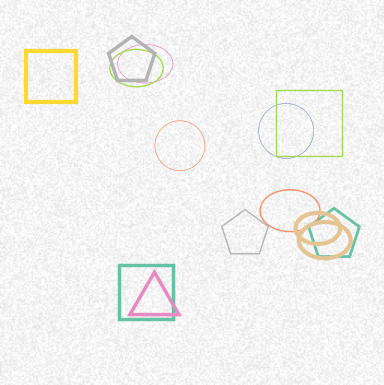[{"shape": "square", "thickness": 2.5, "radius": 0.35, "center": [0.379, 0.241]}, {"shape": "pentagon", "thickness": 2, "radius": 0.35, "center": [0.868, 0.39]}, {"shape": "circle", "thickness": 0.5, "radius": 0.32, "center": [0.467, 0.622]}, {"shape": "oval", "thickness": 1, "radius": 0.39, "center": [0.753, 0.453]}, {"shape": "circle", "thickness": 0.5, "radius": 0.36, "center": [0.743, 0.66]}, {"shape": "oval", "thickness": 0.5, "radius": 0.36, "center": [0.377, 0.834]}, {"shape": "triangle", "thickness": 2.5, "radius": 0.37, "center": [0.401, 0.22]}, {"shape": "square", "thickness": 1, "radius": 0.43, "center": [0.802, 0.681]}, {"shape": "oval", "thickness": 1, "radius": 0.35, "center": [0.355, 0.823]}, {"shape": "square", "thickness": 3, "radius": 0.33, "center": [0.133, 0.801]}, {"shape": "oval", "thickness": 3, "radius": 0.29, "center": [0.825, 0.407]}, {"shape": "oval", "thickness": 3, "radius": 0.34, "center": [0.844, 0.376]}, {"shape": "pentagon", "thickness": 2.5, "radius": 0.32, "center": [0.342, 0.842]}, {"shape": "pentagon", "thickness": 1, "radius": 0.32, "center": [0.636, 0.392]}]